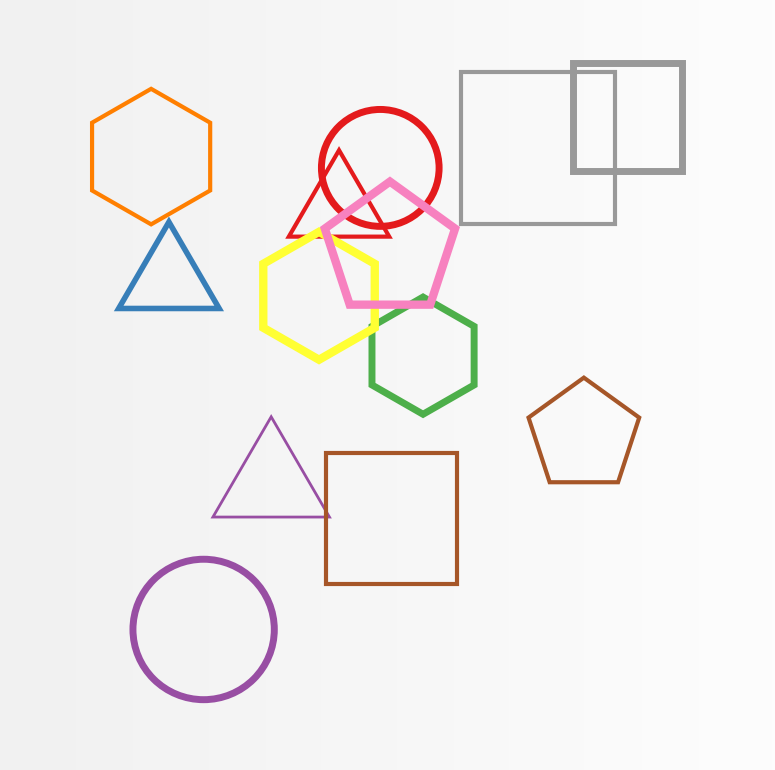[{"shape": "triangle", "thickness": 1.5, "radius": 0.37, "center": [0.437, 0.73]}, {"shape": "circle", "thickness": 2.5, "radius": 0.38, "center": [0.491, 0.782]}, {"shape": "triangle", "thickness": 2, "radius": 0.37, "center": [0.218, 0.637]}, {"shape": "hexagon", "thickness": 2.5, "radius": 0.38, "center": [0.546, 0.538]}, {"shape": "triangle", "thickness": 1, "radius": 0.43, "center": [0.35, 0.372]}, {"shape": "circle", "thickness": 2.5, "radius": 0.46, "center": [0.263, 0.183]}, {"shape": "hexagon", "thickness": 1.5, "radius": 0.44, "center": [0.195, 0.797]}, {"shape": "hexagon", "thickness": 3, "radius": 0.42, "center": [0.412, 0.616]}, {"shape": "pentagon", "thickness": 1.5, "radius": 0.38, "center": [0.753, 0.434]}, {"shape": "square", "thickness": 1.5, "radius": 0.43, "center": [0.505, 0.327]}, {"shape": "pentagon", "thickness": 3, "radius": 0.44, "center": [0.503, 0.676]}, {"shape": "square", "thickness": 2.5, "radius": 0.35, "center": [0.81, 0.848]}, {"shape": "square", "thickness": 1.5, "radius": 0.5, "center": [0.694, 0.808]}]